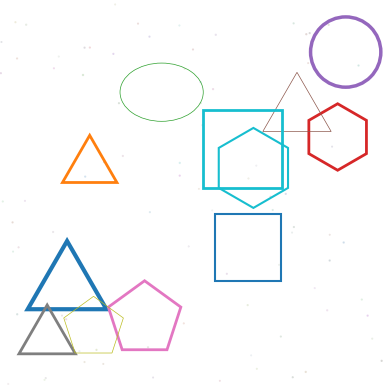[{"shape": "square", "thickness": 1.5, "radius": 0.43, "center": [0.644, 0.356]}, {"shape": "triangle", "thickness": 3, "radius": 0.59, "center": [0.174, 0.256]}, {"shape": "triangle", "thickness": 2, "radius": 0.41, "center": [0.233, 0.567]}, {"shape": "oval", "thickness": 0.5, "radius": 0.54, "center": [0.42, 0.761]}, {"shape": "hexagon", "thickness": 2, "radius": 0.43, "center": [0.877, 0.644]}, {"shape": "circle", "thickness": 2.5, "radius": 0.46, "center": [0.898, 0.865]}, {"shape": "triangle", "thickness": 0.5, "radius": 0.51, "center": [0.771, 0.71]}, {"shape": "pentagon", "thickness": 2, "radius": 0.5, "center": [0.376, 0.172]}, {"shape": "triangle", "thickness": 2, "radius": 0.42, "center": [0.123, 0.123]}, {"shape": "pentagon", "thickness": 0.5, "radius": 0.41, "center": [0.243, 0.149]}, {"shape": "hexagon", "thickness": 1.5, "radius": 0.52, "center": [0.658, 0.564]}, {"shape": "square", "thickness": 2, "radius": 0.51, "center": [0.629, 0.613]}]